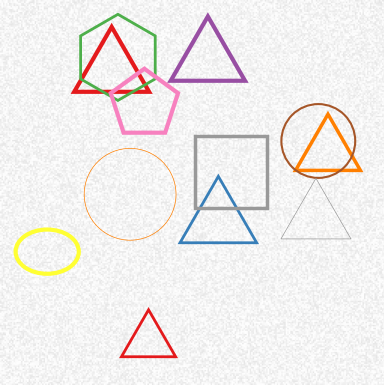[{"shape": "triangle", "thickness": 3, "radius": 0.56, "center": [0.29, 0.818]}, {"shape": "triangle", "thickness": 2, "radius": 0.41, "center": [0.386, 0.114]}, {"shape": "triangle", "thickness": 2, "radius": 0.57, "center": [0.567, 0.427]}, {"shape": "hexagon", "thickness": 2, "radius": 0.56, "center": [0.306, 0.851]}, {"shape": "triangle", "thickness": 3, "radius": 0.56, "center": [0.54, 0.846]}, {"shape": "triangle", "thickness": 2.5, "radius": 0.49, "center": [0.852, 0.606]}, {"shape": "circle", "thickness": 0.5, "radius": 0.6, "center": [0.338, 0.495]}, {"shape": "oval", "thickness": 3, "radius": 0.41, "center": [0.123, 0.346]}, {"shape": "circle", "thickness": 1.5, "radius": 0.48, "center": [0.827, 0.634]}, {"shape": "pentagon", "thickness": 3, "radius": 0.46, "center": [0.375, 0.73]}, {"shape": "triangle", "thickness": 0.5, "radius": 0.52, "center": [0.821, 0.432]}, {"shape": "square", "thickness": 2.5, "radius": 0.47, "center": [0.599, 0.554]}]